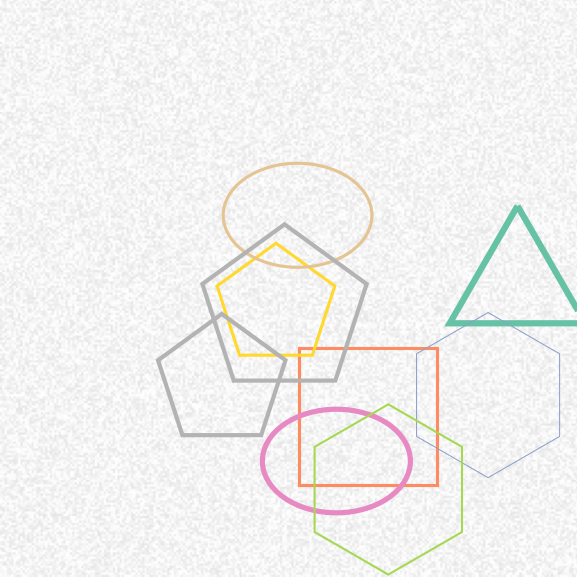[{"shape": "triangle", "thickness": 3, "radius": 0.68, "center": [0.896, 0.507]}, {"shape": "square", "thickness": 1.5, "radius": 0.6, "center": [0.637, 0.278]}, {"shape": "hexagon", "thickness": 0.5, "radius": 0.72, "center": [0.845, 0.315]}, {"shape": "oval", "thickness": 2.5, "radius": 0.64, "center": [0.582, 0.201]}, {"shape": "hexagon", "thickness": 1, "radius": 0.74, "center": [0.672, 0.152]}, {"shape": "pentagon", "thickness": 1.5, "radius": 0.54, "center": [0.478, 0.471]}, {"shape": "oval", "thickness": 1.5, "radius": 0.64, "center": [0.515, 0.626]}, {"shape": "pentagon", "thickness": 2, "radius": 0.75, "center": [0.493, 0.461]}, {"shape": "pentagon", "thickness": 2, "radius": 0.58, "center": [0.384, 0.339]}]